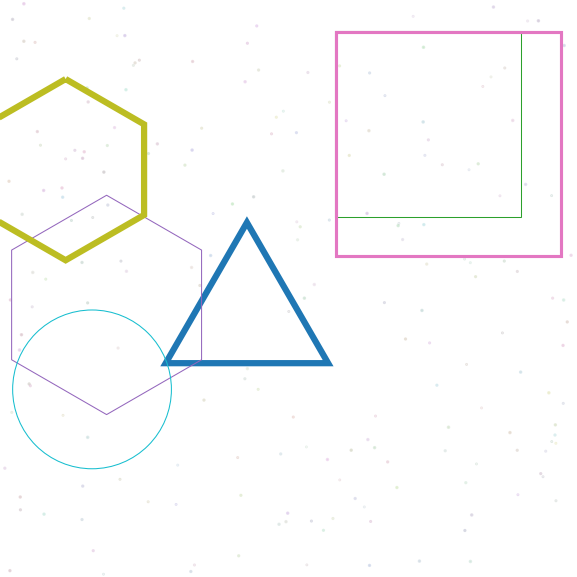[{"shape": "triangle", "thickness": 3, "radius": 0.81, "center": [0.428, 0.451]}, {"shape": "square", "thickness": 0.5, "radius": 0.8, "center": [0.742, 0.784]}, {"shape": "hexagon", "thickness": 0.5, "radius": 0.95, "center": [0.185, 0.471]}, {"shape": "square", "thickness": 1.5, "radius": 0.97, "center": [0.776, 0.749]}, {"shape": "hexagon", "thickness": 3, "radius": 0.78, "center": [0.114, 0.705]}, {"shape": "circle", "thickness": 0.5, "radius": 0.69, "center": [0.159, 0.325]}]